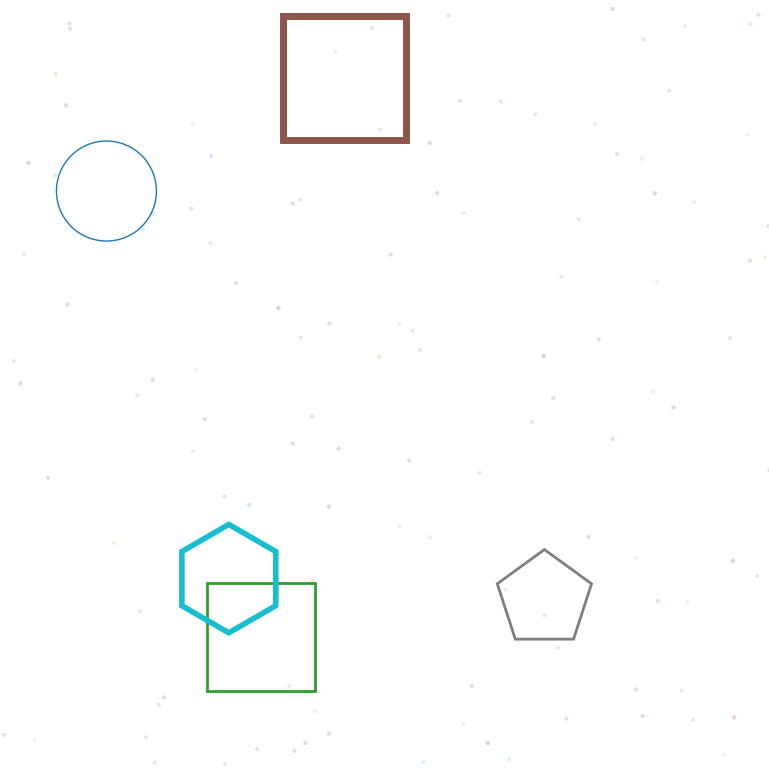[{"shape": "circle", "thickness": 0.5, "radius": 0.32, "center": [0.138, 0.752]}, {"shape": "square", "thickness": 1, "radius": 0.35, "center": [0.339, 0.173]}, {"shape": "square", "thickness": 2.5, "radius": 0.4, "center": [0.448, 0.899]}, {"shape": "pentagon", "thickness": 1, "radius": 0.32, "center": [0.707, 0.222]}, {"shape": "hexagon", "thickness": 2, "radius": 0.35, "center": [0.297, 0.249]}]